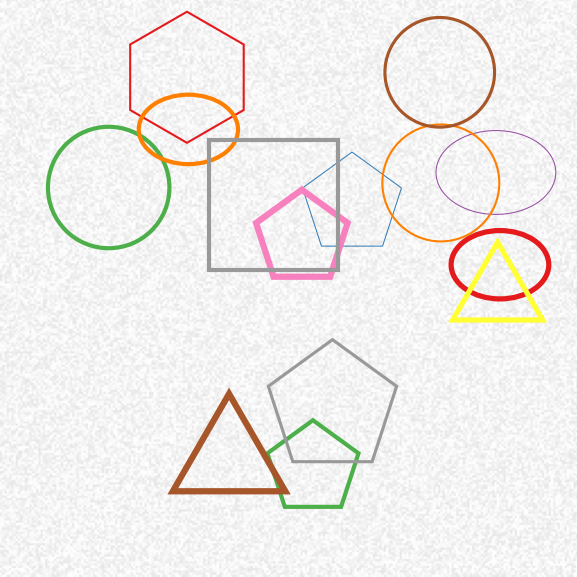[{"shape": "oval", "thickness": 2.5, "radius": 0.42, "center": [0.866, 0.541]}, {"shape": "hexagon", "thickness": 1, "radius": 0.57, "center": [0.324, 0.865]}, {"shape": "pentagon", "thickness": 0.5, "radius": 0.45, "center": [0.61, 0.646]}, {"shape": "pentagon", "thickness": 2, "radius": 0.41, "center": [0.542, 0.189]}, {"shape": "circle", "thickness": 2, "radius": 0.53, "center": [0.188, 0.674]}, {"shape": "oval", "thickness": 0.5, "radius": 0.52, "center": [0.859, 0.7]}, {"shape": "circle", "thickness": 1, "radius": 0.51, "center": [0.763, 0.682]}, {"shape": "oval", "thickness": 2, "radius": 0.43, "center": [0.326, 0.775]}, {"shape": "triangle", "thickness": 2.5, "radius": 0.45, "center": [0.862, 0.49]}, {"shape": "triangle", "thickness": 3, "radius": 0.56, "center": [0.397, 0.205]}, {"shape": "circle", "thickness": 1.5, "radius": 0.47, "center": [0.761, 0.874]}, {"shape": "pentagon", "thickness": 3, "radius": 0.42, "center": [0.523, 0.587]}, {"shape": "pentagon", "thickness": 1.5, "radius": 0.58, "center": [0.576, 0.294]}, {"shape": "square", "thickness": 2, "radius": 0.56, "center": [0.474, 0.644]}]